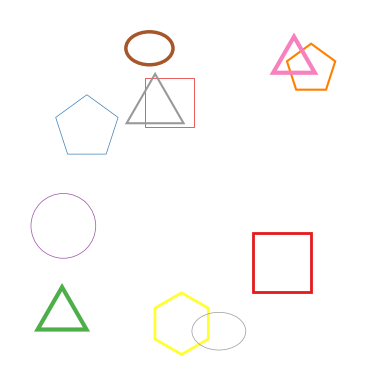[{"shape": "square", "thickness": 2, "radius": 0.38, "center": [0.732, 0.319]}, {"shape": "square", "thickness": 0.5, "radius": 0.32, "center": [0.441, 0.735]}, {"shape": "pentagon", "thickness": 0.5, "radius": 0.43, "center": [0.226, 0.669]}, {"shape": "triangle", "thickness": 3, "radius": 0.37, "center": [0.161, 0.181]}, {"shape": "circle", "thickness": 0.5, "radius": 0.42, "center": [0.165, 0.413]}, {"shape": "pentagon", "thickness": 1.5, "radius": 0.33, "center": [0.808, 0.82]}, {"shape": "hexagon", "thickness": 2, "radius": 0.4, "center": [0.472, 0.159]}, {"shape": "oval", "thickness": 2.5, "radius": 0.31, "center": [0.388, 0.875]}, {"shape": "triangle", "thickness": 3, "radius": 0.31, "center": [0.764, 0.842]}, {"shape": "triangle", "thickness": 1.5, "radius": 0.43, "center": [0.403, 0.723]}, {"shape": "oval", "thickness": 0.5, "radius": 0.35, "center": [0.568, 0.14]}]